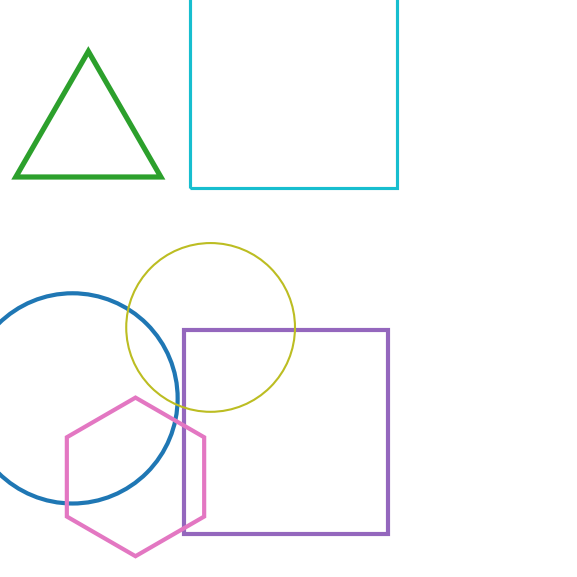[{"shape": "circle", "thickness": 2, "radius": 0.91, "center": [0.126, 0.309]}, {"shape": "triangle", "thickness": 2.5, "radius": 0.73, "center": [0.153, 0.765]}, {"shape": "square", "thickness": 2, "radius": 0.88, "center": [0.495, 0.251]}, {"shape": "hexagon", "thickness": 2, "radius": 0.69, "center": [0.235, 0.173]}, {"shape": "circle", "thickness": 1, "radius": 0.73, "center": [0.365, 0.432]}, {"shape": "square", "thickness": 1.5, "radius": 0.9, "center": [0.508, 0.853]}]